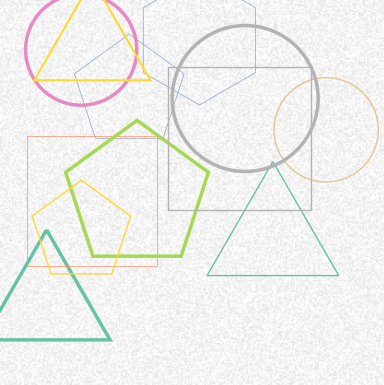[{"shape": "triangle", "thickness": 2.5, "radius": 0.95, "center": [0.121, 0.212]}, {"shape": "triangle", "thickness": 1, "radius": 0.99, "center": [0.709, 0.383]}, {"shape": "square", "thickness": 0.5, "radius": 0.84, "center": [0.238, 0.477]}, {"shape": "pentagon", "thickness": 0.5, "radius": 0.75, "center": [0.336, 0.762]}, {"shape": "hexagon", "thickness": 0.5, "radius": 0.84, "center": [0.518, 0.896]}, {"shape": "circle", "thickness": 2.5, "radius": 0.72, "center": [0.211, 0.871]}, {"shape": "pentagon", "thickness": 2.5, "radius": 0.98, "center": [0.356, 0.492]}, {"shape": "triangle", "thickness": 1.5, "radius": 0.87, "center": [0.24, 0.878]}, {"shape": "pentagon", "thickness": 1, "radius": 0.67, "center": [0.211, 0.397]}, {"shape": "circle", "thickness": 1, "radius": 0.68, "center": [0.847, 0.663]}, {"shape": "square", "thickness": 1, "radius": 0.93, "center": [0.622, 0.641]}, {"shape": "circle", "thickness": 2.5, "radius": 0.95, "center": [0.637, 0.744]}]